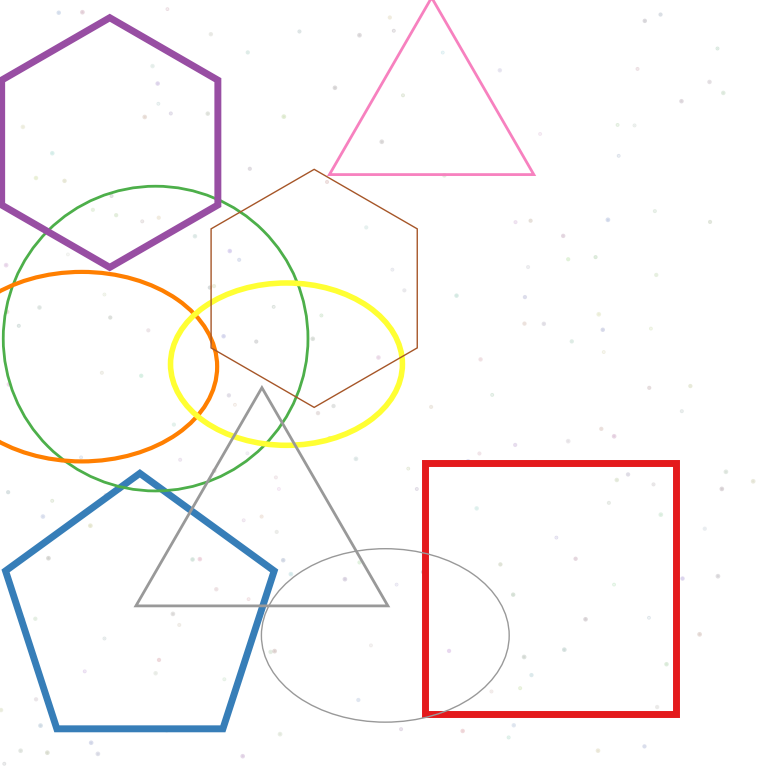[{"shape": "square", "thickness": 2.5, "radius": 0.81, "center": [0.715, 0.235]}, {"shape": "pentagon", "thickness": 2.5, "radius": 0.92, "center": [0.182, 0.202]}, {"shape": "circle", "thickness": 1, "radius": 0.99, "center": [0.202, 0.56]}, {"shape": "hexagon", "thickness": 2.5, "radius": 0.81, "center": [0.143, 0.815]}, {"shape": "oval", "thickness": 1.5, "radius": 0.88, "center": [0.106, 0.524]}, {"shape": "oval", "thickness": 2, "radius": 0.75, "center": [0.372, 0.527]}, {"shape": "hexagon", "thickness": 0.5, "radius": 0.77, "center": [0.408, 0.625]}, {"shape": "triangle", "thickness": 1, "radius": 0.77, "center": [0.561, 0.85]}, {"shape": "triangle", "thickness": 1, "radius": 0.94, "center": [0.34, 0.308]}, {"shape": "oval", "thickness": 0.5, "radius": 0.8, "center": [0.5, 0.175]}]